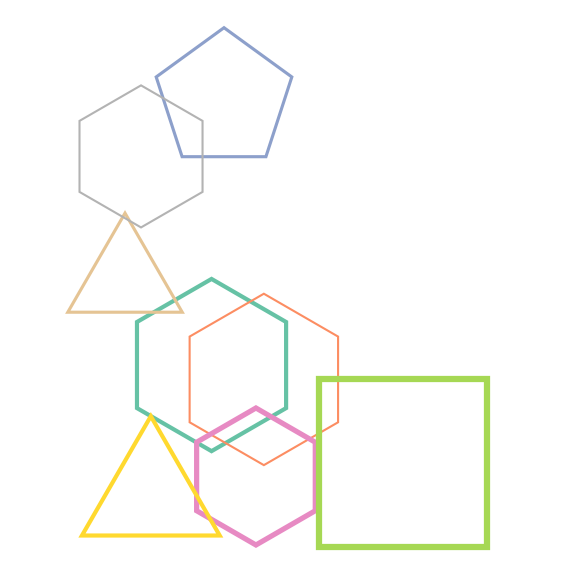[{"shape": "hexagon", "thickness": 2, "radius": 0.75, "center": [0.366, 0.367]}, {"shape": "hexagon", "thickness": 1, "radius": 0.74, "center": [0.457, 0.342]}, {"shape": "pentagon", "thickness": 1.5, "radius": 0.62, "center": [0.388, 0.828]}, {"shape": "hexagon", "thickness": 2.5, "radius": 0.59, "center": [0.443, 0.174]}, {"shape": "square", "thickness": 3, "radius": 0.73, "center": [0.698, 0.198]}, {"shape": "triangle", "thickness": 2, "radius": 0.69, "center": [0.261, 0.141]}, {"shape": "triangle", "thickness": 1.5, "radius": 0.57, "center": [0.216, 0.516]}, {"shape": "hexagon", "thickness": 1, "radius": 0.61, "center": [0.244, 0.728]}]